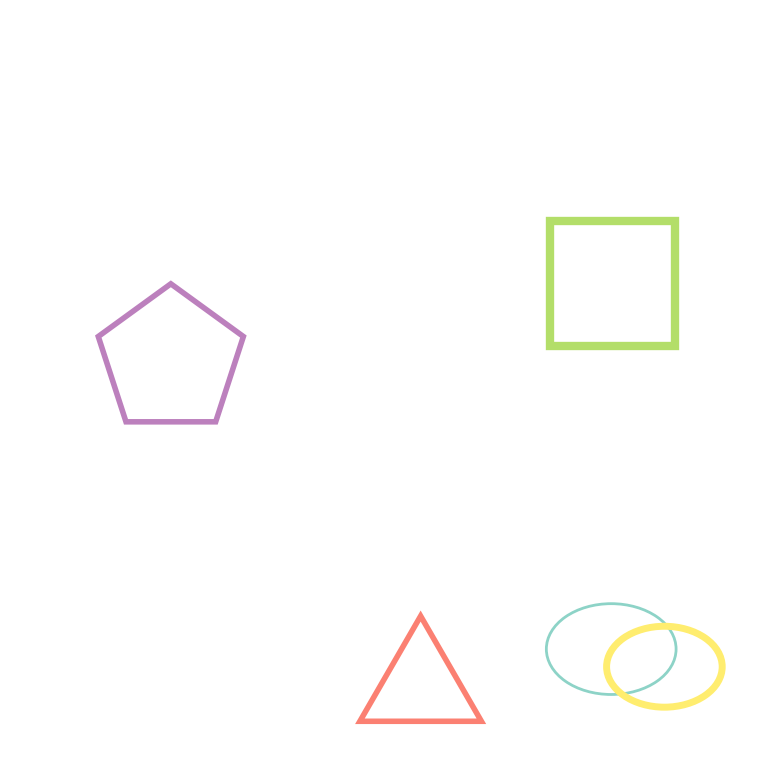[{"shape": "oval", "thickness": 1, "radius": 0.42, "center": [0.794, 0.157]}, {"shape": "triangle", "thickness": 2, "radius": 0.46, "center": [0.546, 0.109]}, {"shape": "square", "thickness": 3, "radius": 0.41, "center": [0.795, 0.632]}, {"shape": "pentagon", "thickness": 2, "radius": 0.5, "center": [0.222, 0.532]}, {"shape": "oval", "thickness": 2.5, "radius": 0.38, "center": [0.863, 0.134]}]